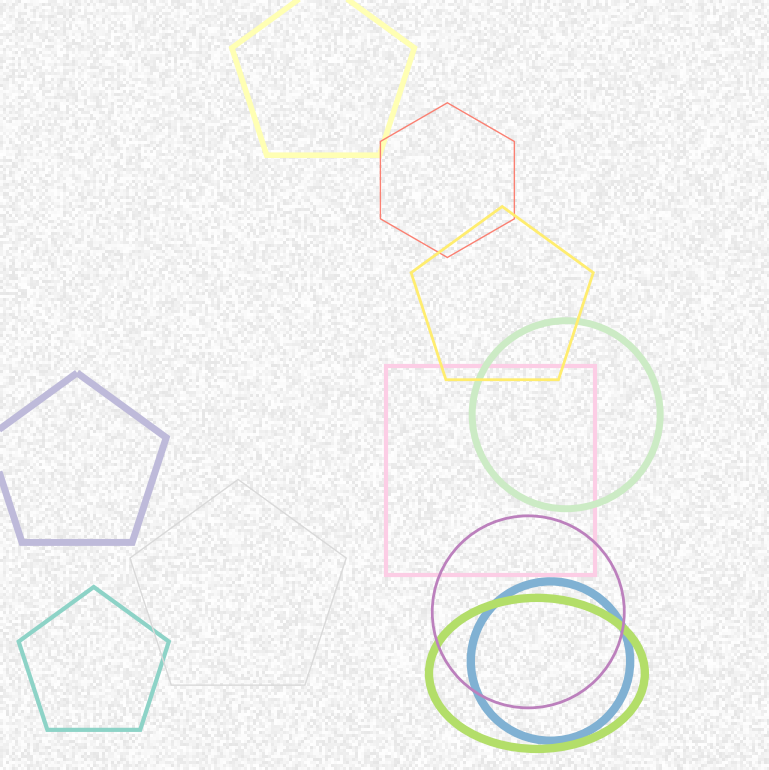[{"shape": "pentagon", "thickness": 1.5, "radius": 0.51, "center": [0.122, 0.135]}, {"shape": "pentagon", "thickness": 2, "radius": 0.62, "center": [0.42, 0.899]}, {"shape": "pentagon", "thickness": 2.5, "radius": 0.61, "center": [0.1, 0.394]}, {"shape": "hexagon", "thickness": 0.5, "radius": 0.5, "center": [0.581, 0.766]}, {"shape": "circle", "thickness": 3, "radius": 0.52, "center": [0.715, 0.141]}, {"shape": "oval", "thickness": 3, "radius": 0.7, "center": [0.697, 0.125]}, {"shape": "square", "thickness": 1.5, "radius": 0.68, "center": [0.637, 0.389]}, {"shape": "pentagon", "thickness": 0.5, "radius": 0.74, "center": [0.309, 0.23]}, {"shape": "circle", "thickness": 1, "radius": 0.62, "center": [0.686, 0.205]}, {"shape": "circle", "thickness": 2.5, "radius": 0.61, "center": [0.735, 0.461]}, {"shape": "pentagon", "thickness": 1, "radius": 0.62, "center": [0.652, 0.607]}]